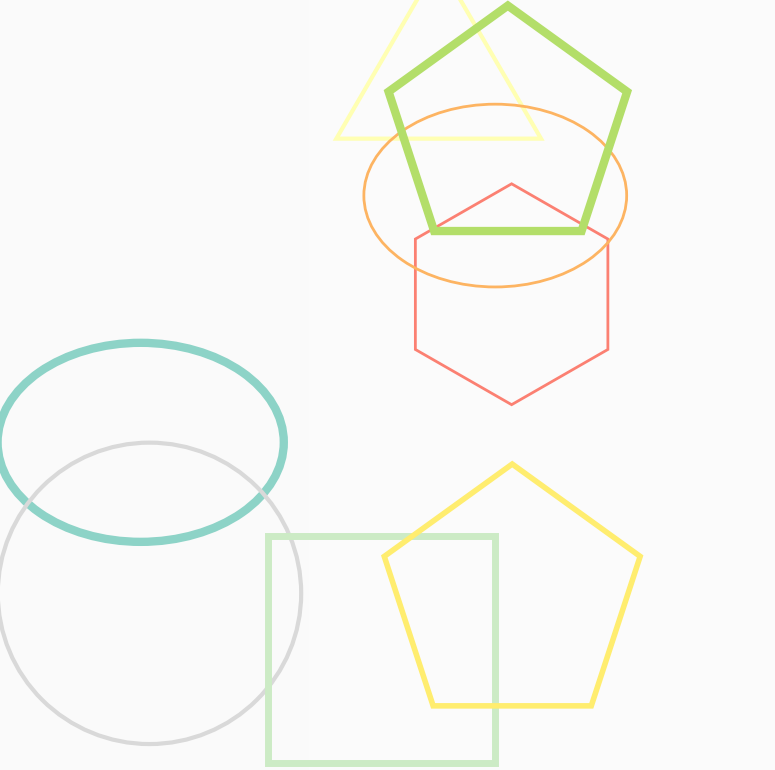[{"shape": "oval", "thickness": 3, "radius": 0.92, "center": [0.182, 0.426]}, {"shape": "triangle", "thickness": 1.5, "radius": 0.76, "center": [0.566, 0.896]}, {"shape": "hexagon", "thickness": 1, "radius": 0.72, "center": [0.66, 0.618]}, {"shape": "oval", "thickness": 1, "radius": 0.85, "center": [0.639, 0.746]}, {"shape": "pentagon", "thickness": 3, "radius": 0.81, "center": [0.655, 0.831]}, {"shape": "circle", "thickness": 1.5, "radius": 0.98, "center": [0.193, 0.229]}, {"shape": "square", "thickness": 2.5, "radius": 0.74, "center": [0.492, 0.157]}, {"shape": "pentagon", "thickness": 2, "radius": 0.87, "center": [0.661, 0.224]}]